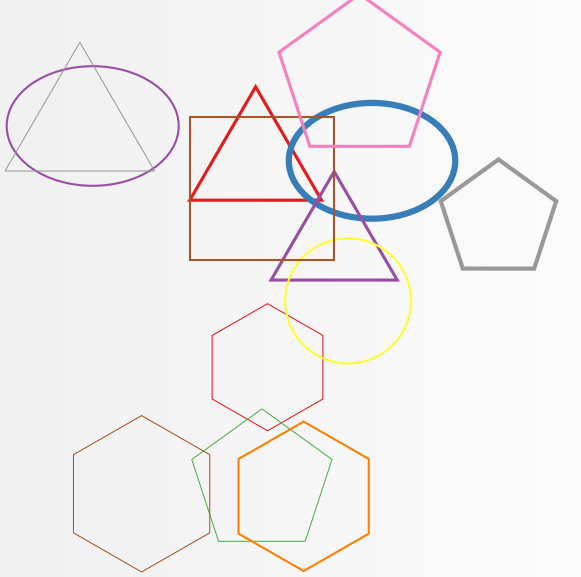[{"shape": "hexagon", "thickness": 0.5, "radius": 0.55, "center": [0.46, 0.363]}, {"shape": "triangle", "thickness": 1.5, "radius": 0.65, "center": [0.44, 0.718]}, {"shape": "oval", "thickness": 3, "radius": 0.72, "center": [0.64, 0.721]}, {"shape": "pentagon", "thickness": 0.5, "radius": 0.63, "center": [0.451, 0.164]}, {"shape": "oval", "thickness": 1, "radius": 0.74, "center": [0.159, 0.781]}, {"shape": "triangle", "thickness": 1.5, "radius": 0.63, "center": [0.575, 0.577]}, {"shape": "hexagon", "thickness": 1, "radius": 0.65, "center": [0.522, 0.14]}, {"shape": "circle", "thickness": 1, "radius": 0.54, "center": [0.599, 0.478]}, {"shape": "square", "thickness": 1, "radius": 0.62, "center": [0.451, 0.673]}, {"shape": "hexagon", "thickness": 0.5, "radius": 0.68, "center": [0.244, 0.144]}, {"shape": "pentagon", "thickness": 1.5, "radius": 0.73, "center": [0.619, 0.864]}, {"shape": "pentagon", "thickness": 2, "radius": 0.52, "center": [0.858, 0.619]}, {"shape": "triangle", "thickness": 0.5, "radius": 0.74, "center": [0.137, 0.777]}]